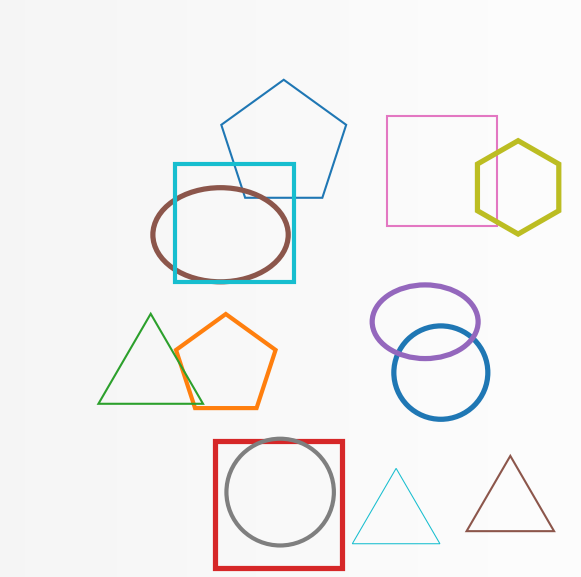[{"shape": "pentagon", "thickness": 1, "radius": 0.56, "center": [0.488, 0.748]}, {"shape": "circle", "thickness": 2.5, "radius": 0.4, "center": [0.758, 0.354]}, {"shape": "pentagon", "thickness": 2, "radius": 0.45, "center": [0.388, 0.365]}, {"shape": "triangle", "thickness": 1, "radius": 0.52, "center": [0.259, 0.352]}, {"shape": "square", "thickness": 2.5, "radius": 0.55, "center": [0.479, 0.126]}, {"shape": "oval", "thickness": 2.5, "radius": 0.46, "center": [0.731, 0.442]}, {"shape": "oval", "thickness": 2.5, "radius": 0.58, "center": [0.379, 0.593]}, {"shape": "triangle", "thickness": 1, "radius": 0.43, "center": [0.878, 0.123]}, {"shape": "square", "thickness": 1, "radius": 0.48, "center": [0.761, 0.702]}, {"shape": "circle", "thickness": 2, "radius": 0.46, "center": [0.482, 0.147]}, {"shape": "hexagon", "thickness": 2.5, "radius": 0.4, "center": [0.891, 0.675]}, {"shape": "square", "thickness": 2, "radius": 0.51, "center": [0.403, 0.613]}, {"shape": "triangle", "thickness": 0.5, "radius": 0.44, "center": [0.682, 0.101]}]